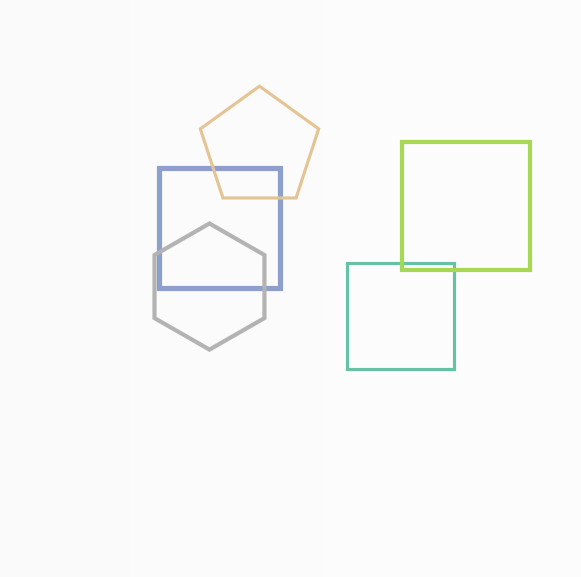[{"shape": "square", "thickness": 1.5, "radius": 0.46, "center": [0.689, 0.452]}, {"shape": "square", "thickness": 2.5, "radius": 0.52, "center": [0.377, 0.604]}, {"shape": "square", "thickness": 2, "radius": 0.55, "center": [0.802, 0.642]}, {"shape": "pentagon", "thickness": 1.5, "radius": 0.54, "center": [0.446, 0.743]}, {"shape": "hexagon", "thickness": 2, "radius": 0.55, "center": [0.36, 0.503]}]